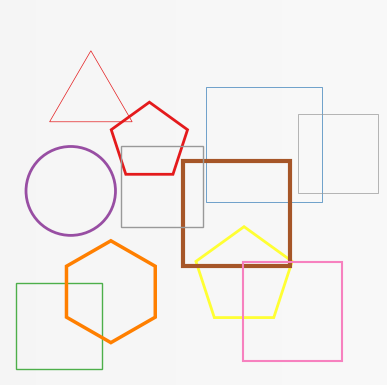[{"shape": "pentagon", "thickness": 2, "radius": 0.52, "center": [0.386, 0.631]}, {"shape": "triangle", "thickness": 0.5, "radius": 0.61, "center": [0.235, 0.745]}, {"shape": "square", "thickness": 0.5, "radius": 0.74, "center": [0.681, 0.625]}, {"shape": "square", "thickness": 1, "radius": 0.56, "center": [0.152, 0.153]}, {"shape": "circle", "thickness": 2, "radius": 0.58, "center": [0.183, 0.504]}, {"shape": "hexagon", "thickness": 2.5, "radius": 0.66, "center": [0.286, 0.242]}, {"shape": "pentagon", "thickness": 2, "radius": 0.65, "center": [0.63, 0.281]}, {"shape": "square", "thickness": 3, "radius": 0.69, "center": [0.611, 0.446]}, {"shape": "square", "thickness": 1.5, "radius": 0.64, "center": [0.755, 0.19]}, {"shape": "square", "thickness": 0.5, "radius": 0.51, "center": [0.872, 0.602]}, {"shape": "square", "thickness": 1, "radius": 0.53, "center": [0.419, 0.516]}]